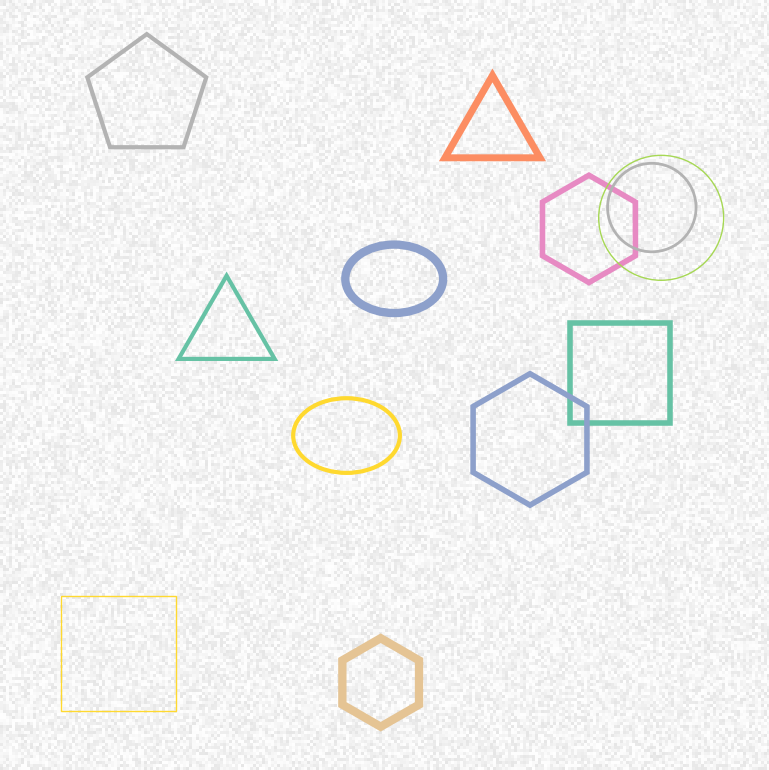[{"shape": "triangle", "thickness": 1.5, "radius": 0.36, "center": [0.294, 0.57]}, {"shape": "square", "thickness": 2, "radius": 0.33, "center": [0.805, 0.516]}, {"shape": "triangle", "thickness": 2.5, "radius": 0.36, "center": [0.64, 0.831]}, {"shape": "oval", "thickness": 3, "radius": 0.32, "center": [0.512, 0.638]}, {"shape": "hexagon", "thickness": 2, "radius": 0.43, "center": [0.688, 0.429]}, {"shape": "hexagon", "thickness": 2, "radius": 0.35, "center": [0.765, 0.703]}, {"shape": "circle", "thickness": 0.5, "radius": 0.41, "center": [0.859, 0.717]}, {"shape": "oval", "thickness": 1.5, "radius": 0.35, "center": [0.45, 0.434]}, {"shape": "square", "thickness": 0.5, "radius": 0.37, "center": [0.154, 0.152]}, {"shape": "hexagon", "thickness": 3, "radius": 0.29, "center": [0.494, 0.114]}, {"shape": "pentagon", "thickness": 1.5, "radius": 0.41, "center": [0.191, 0.874]}, {"shape": "circle", "thickness": 1, "radius": 0.29, "center": [0.847, 0.73]}]